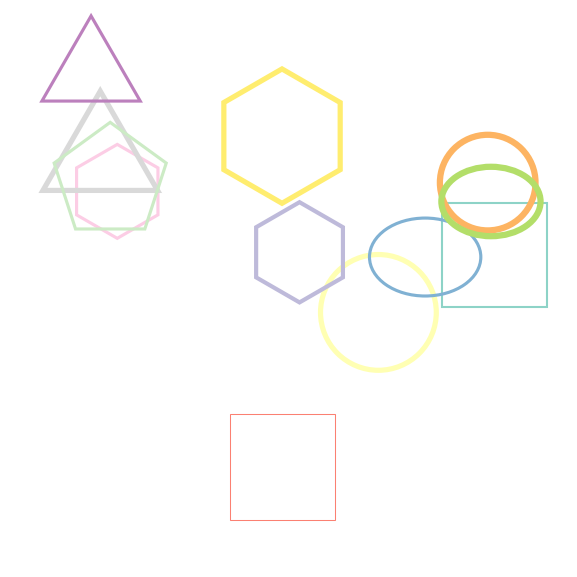[{"shape": "square", "thickness": 1, "radius": 0.45, "center": [0.856, 0.557]}, {"shape": "circle", "thickness": 2.5, "radius": 0.5, "center": [0.655, 0.458]}, {"shape": "hexagon", "thickness": 2, "radius": 0.43, "center": [0.519, 0.562]}, {"shape": "square", "thickness": 0.5, "radius": 0.46, "center": [0.49, 0.191]}, {"shape": "oval", "thickness": 1.5, "radius": 0.48, "center": [0.736, 0.554]}, {"shape": "circle", "thickness": 3, "radius": 0.41, "center": [0.845, 0.683]}, {"shape": "oval", "thickness": 3, "radius": 0.43, "center": [0.85, 0.65]}, {"shape": "hexagon", "thickness": 1.5, "radius": 0.41, "center": [0.203, 0.668]}, {"shape": "triangle", "thickness": 2.5, "radius": 0.57, "center": [0.174, 0.727]}, {"shape": "triangle", "thickness": 1.5, "radius": 0.49, "center": [0.158, 0.873]}, {"shape": "pentagon", "thickness": 1.5, "radius": 0.51, "center": [0.191, 0.685]}, {"shape": "hexagon", "thickness": 2.5, "radius": 0.58, "center": [0.488, 0.763]}]